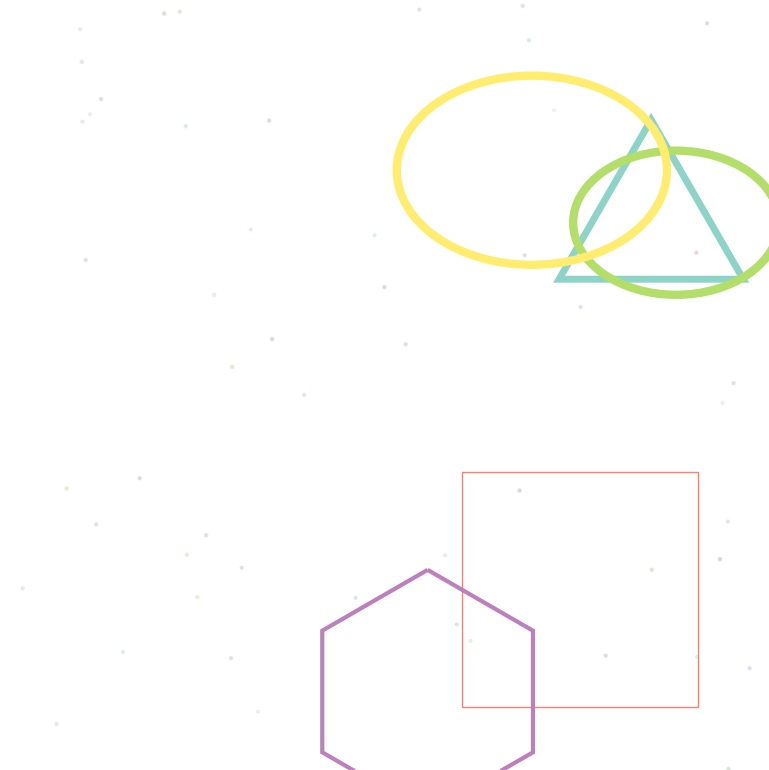[{"shape": "triangle", "thickness": 2.5, "radius": 0.69, "center": [0.846, 0.706]}, {"shape": "square", "thickness": 0.5, "radius": 0.76, "center": [0.753, 0.234]}, {"shape": "oval", "thickness": 3, "radius": 0.67, "center": [0.878, 0.711]}, {"shape": "hexagon", "thickness": 1.5, "radius": 0.79, "center": [0.555, 0.102]}, {"shape": "oval", "thickness": 3, "radius": 0.88, "center": [0.691, 0.779]}]